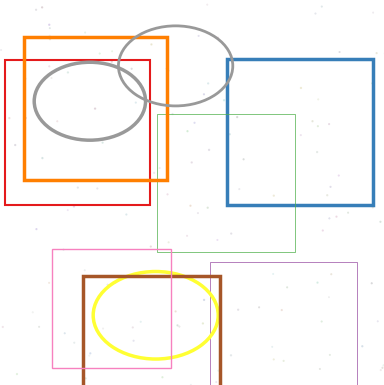[{"shape": "square", "thickness": 1.5, "radius": 0.94, "center": [0.202, 0.657]}, {"shape": "square", "thickness": 2.5, "radius": 0.94, "center": [0.78, 0.657]}, {"shape": "square", "thickness": 0.5, "radius": 0.9, "center": [0.587, 0.526]}, {"shape": "square", "thickness": 0.5, "radius": 0.95, "center": [0.736, 0.129]}, {"shape": "square", "thickness": 2.5, "radius": 0.93, "center": [0.247, 0.719]}, {"shape": "oval", "thickness": 2.5, "radius": 0.81, "center": [0.404, 0.181]}, {"shape": "square", "thickness": 2.5, "radius": 0.89, "center": [0.394, 0.107]}, {"shape": "square", "thickness": 1, "radius": 0.77, "center": [0.289, 0.198]}, {"shape": "oval", "thickness": 2, "radius": 0.74, "center": [0.456, 0.829]}, {"shape": "oval", "thickness": 2.5, "radius": 0.72, "center": [0.233, 0.737]}]